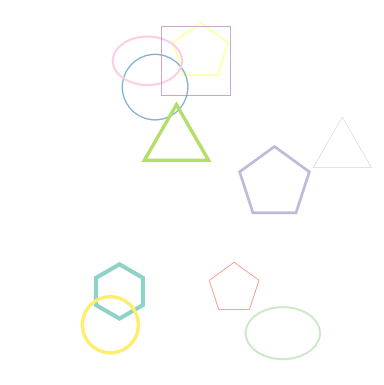[{"shape": "hexagon", "thickness": 3, "radius": 0.35, "center": [0.31, 0.243]}, {"shape": "pentagon", "thickness": 1.5, "radius": 0.38, "center": [0.521, 0.866]}, {"shape": "pentagon", "thickness": 2, "radius": 0.48, "center": [0.713, 0.524]}, {"shape": "pentagon", "thickness": 0.5, "radius": 0.34, "center": [0.608, 0.251]}, {"shape": "circle", "thickness": 1, "radius": 0.43, "center": [0.403, 0.774]}, {"shape": "triangle", "thickness": 2.5, "radius": 0.48, "center": [0.458, 0.632]}, {"shape": "oval", "thickness": 1.5, "radius": 0.45, "center": [0.383, 0.842]}, {"shape": "triangle", "thickness": 0.5, "radius": 0.44, "center": [0.889, 0.608]}, {"shape": "square", "thickness": 0.5, "radius": 0.45, "center": [0.508, 0.843]}, {"shape": "oval", "thickness": 1.5, "radius": 0.48, "center": [0.735, 0.135]}, {"shape": "circle", "thickness": 2.5, "radius": 0.36, "center": [0.287, 0.156]}]